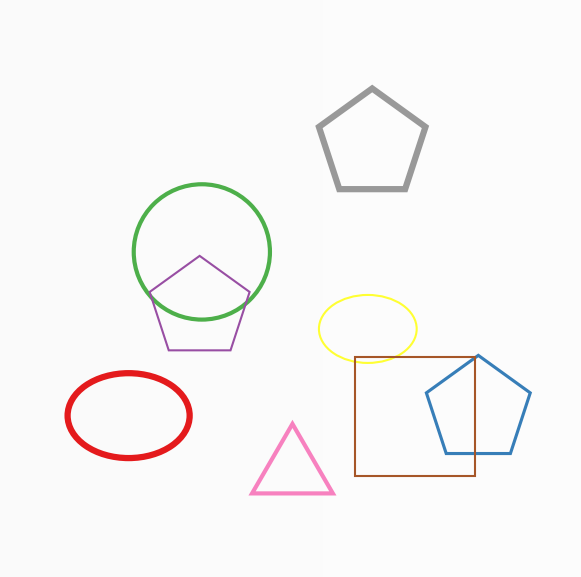[{"shape": "oval", "thickness": 3, "radius": 0.52, "center": [0.221, 0.279]}, {"shape": "pentagon", "thickness": 1.5, "radius": 0.47, "center": [0.823, 0.29]}, {"shape": "circle", "thickness": 2, "radius": 0.59, "center": [0.347, 0.563]}, {"shape": "pentagon", "thickness": 1, "radius": 0.45, "center": [0.343, 0.466]}, {"shape": "oval", "thickness": 1, "radius": 0.42, "center": [0.633, 0.43]}, {"shape": "square", "thickness": 1, "radius": 0.52, "center": [0.714, 0.278]}, {"shape": "triangle", "thickness": 2, "radius": 0.4, "center": [0.503, 0.185]}, {"shape": "pentagon", "thickness": 3, "radius": 0.48, "center": [0.64, 0.75]}]